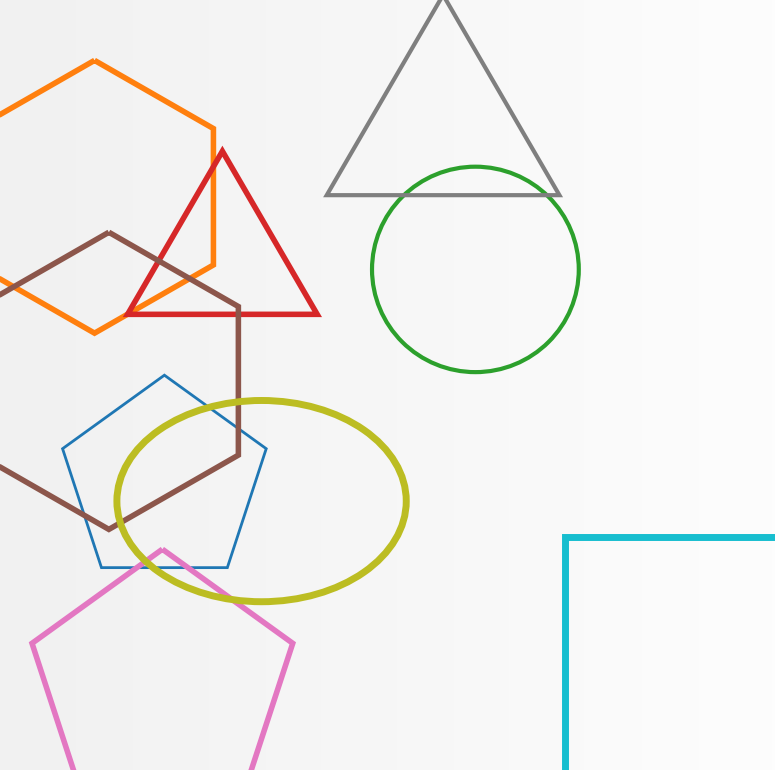[{"shape": "pentagon", "thickness": 1, "radius": 0.69, "center": [0.212, 0.375]}, {"shape": "hexagon", "thickness": 2, "radius": 0.89, "center": [0.122, 0.744]}, {"shape": "circle", "thickness": 1.5, "radius": 0.67, "center": [0.613, 0.65]}, {"shape": "triangle", "thickness": 2, "radius": 0.71, "center": [0.287, 0.662]}, {"shape": "hexagon", "thickness": 2, "radius": 0.96, "center": [0.14, 0.505]}, {"shape": "pentagon", "thickness": 2, "radius": 0.88, "center": [0.21, 0.11]}, {"shape": "triangle", "thickness": 1.5, "radius": 0.87, "center": [0.572, 0.833]}, {"shape": "oval", "thickness": 2.5, "radius": 0.93, "center": [0.338, 0.349]}, {"shape": "square", "thickness": 2.5, "radius": 0.85, "center": [0.9, 0.132]}]